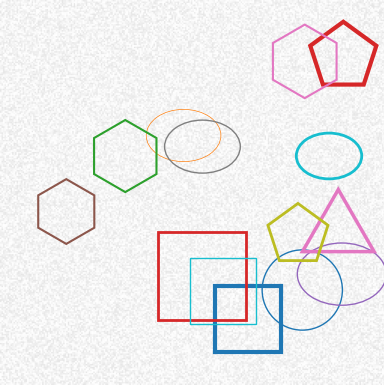[{"shape": "square", "thickness": 3, "radius": 0.43, "center": [0.645, 0.172]}, {"shape": "circle", "thickness": 1, "radius": 0.52, "center": [0.785, 0.247]}, {"shape": "oval", "thickness": 0.5, "radius": 0.48, "center": [0.477, 0.648]}, {"shape": "hexagon", "thickness": 1.5, "radius": 0.47, "center": [0.325, 0.595]}, {"shape": "square", "thickness": 2, "radius": 0.57, "center": [0.525, 0.284]}, {"shape": "pentagon", "thickness": 3, "radius": 0.45, "center": [0.892, 0.853]}, {"shape": "oval", "thickness": 1, "radius": 0.58, "center": [0.888, 0.288]}, {"shape": "hexagon", "thickness": 1.5, "radius": 0.42, "center": [0.172, 0.451]}, {"shape": "triangle", "thickness": 2.5, "radius": 0.54, "center": [0.879, 0.4]}, {"shape": "hexagon", "thickness": 1.5, "radius": 0.48, "center": [0.792, 0.841]}, {"shape": "oval", "thickness": 1, "radius": 0.49, "center": [0.526, 0.619]}, {"shape": "pentagon", "thickness": 2, "radius": 0.41, "center": [0.774, 0.39]}, {"shape": "square", "thickness": 1, "radius": 0.43, "center": [0.579, 0.243]}, {"shape": "oval", "thickness": 2, "radius": 0.42, "center": [0.855, 0.595]}]